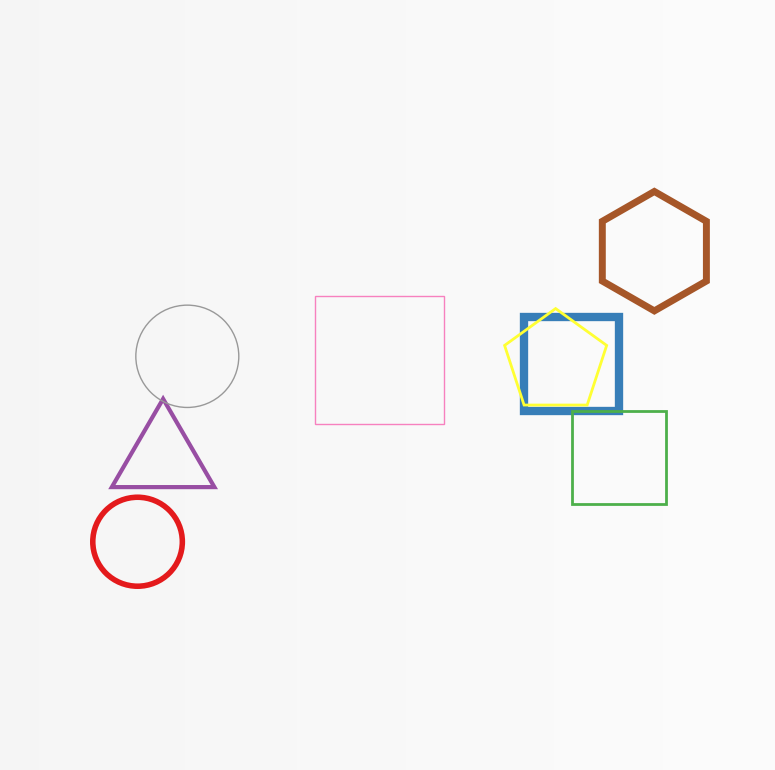[{"shape": "circle", "thickness": 2, "radius": 0.29, "center": [0.178, 0.296]}, {"shape": "square", "thickness": 3, "radius": 0.3, "center": [0.737, 0.527]}, {"shape": "square", "thickness": 1, "radius": 0.3, "center": [0.799, 0.406]}, {"shape": "triangle", "thickness": 1.5, "radius": 0.38, "center": [0.21, 0.406]}, {"shape": "pentagon", "thickness": 1, "radius": 0.35, "center": [0.717, 0.53]}, {"shape": "hexagon", "thickness": 2.5, "radius": 0.39, "center": [0.844, 0.674]}, {"shape": "square", "thickness": 0.5, "radius": 0.42, "center": [0.49, 0.532]}, {"shape": "circle", "thickness": 0.5, "radius": 0.33, "center": [0.242, 0.537]}]